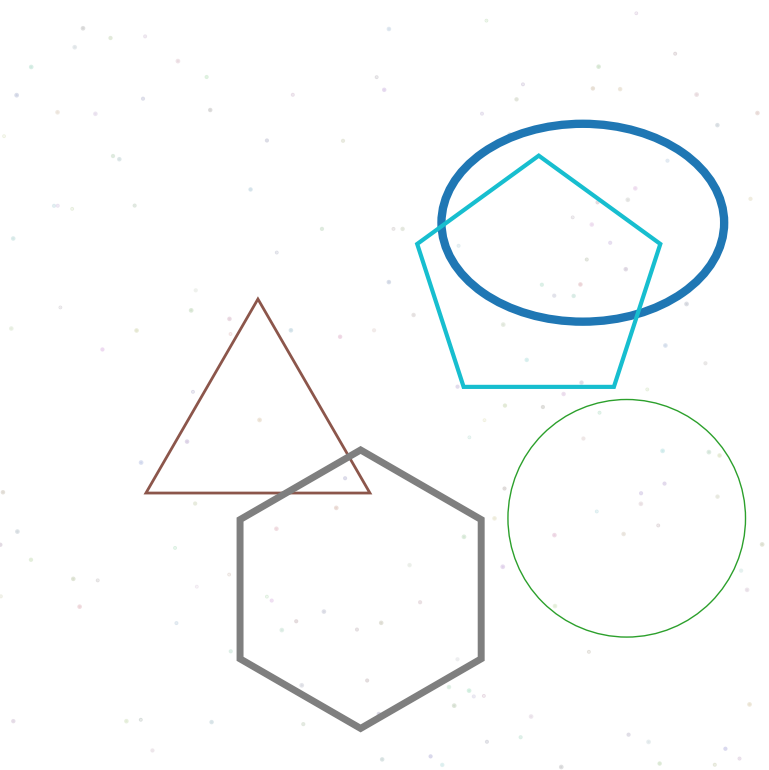[{"shape": "oval", "thickness": 3, "radius": 0.92, "center": [0.757, 0.711]}, {"shape": "circle", "thickness": 0.5, "radius": 0.77, "center": [0.814, 0.327]}, {"shape": "triangle", "thickness": 1, "radius": 0.84, "center": [0.335, 0.444]}, {"shape": "hexagon", "thickness": 2.5, "radius": 0.9, "center": [0.468, 0.235]}, {"shape": "pentagon", "thickness": 1.5, "radius": 0.83, "center": [0.7, 0.632]}]